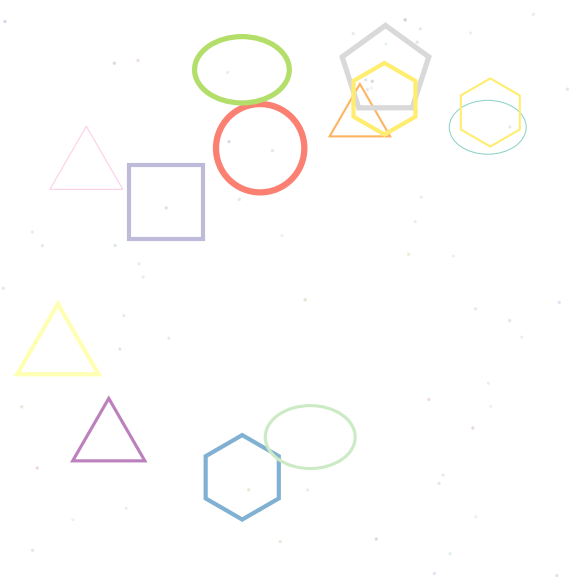[{"shape": "oval", "thickness": 0.5, "radius": 0.33, "center": [0.845, 0.779]}, {"shape": "triangle", "thickness": 2, "radius": 0.41, "center": [0.1, 0.392]}, {"shape": "square", "thickness": 2, "radius": 0.32, "center": [0.288, 0.649]}, {"shape": "circle", "thickness": 3, "radius": 0.38, "center": [0.45, 0.742]}, {"shape": "hexagon", "thickness": 2, "radius": 0.37, "center": [0.419, 0.173]}, {"shape": "triangle", "thickness": 1, "radius": 0.3, "center": [0.623, 0.793]}, {"shape": "oval", "thickness": 2.5, "radius": 0.41, "center": [0.419, 0.878]}, {"shape": "triangle", "thickness": 0.5, "radius": 0.36, "center": [0.15, 0.708]}, {"shape": "pentagon", "thickness": 2.5, "radius": 0.39, "center": [0.667, 0.876]}, {"shape": "triangle", "thickness": 1.5, "radius": 0.36, "center": [0.188, 0.237]}, {"shape": "oval", "thickness": 1.5, "radius": 0.39, "center": [0.537, 0.242]}, {"shape": "hexagon", "thickness": 2, "radius": 0.31, "center": [0.666, 0.828]}, {"shape": "hexagon", "thickness": 1, "radius": 0.29, "center": [0.849, 0.804]}]